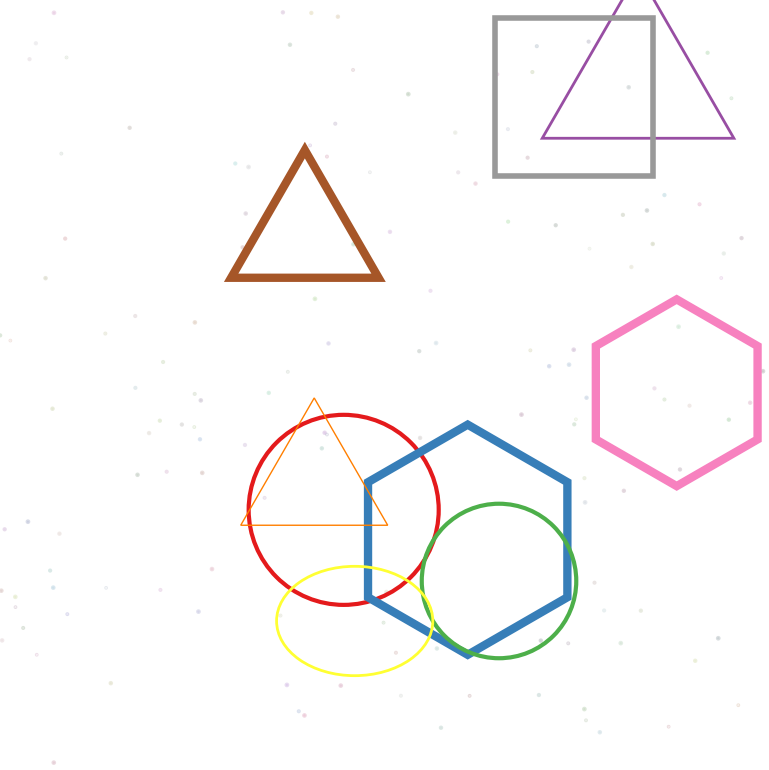[{"shape": "circle", "thickness": 1.5, "radius": 0.62, "center": [0.446, 0.338]}, {"shape": "hexagon", "thickness": 3, "radius": 0.75, "center": [0.607, 0.299]}, {"shape": "circle", "thickness": 1.5, "radius": 0.5, "center": [0.648, 0.245]}, {"shape": "triangle", "thickness": 1, "radius": 0.72, "center": [0.829, 0.892]}, {"shape": "triangle", "thickness": 0.5, "radius": 0.55, "center": [0.408, 0.373]}, {"shape": "oval", "thickness": 1, "radius": 0.51, "center": [0.461, 0.194]}, {"shape": "triangle", "thickness": 3, "radius": 0.55, "center": [0.396, 0.695]}, {"shape": "hexagon", "thickness": 3, "radius": 0.61, "center": [0.879, 0.49]}, {"shape": "square", "thickness": 2, "radius": 0.51, "center": [0.745, 0.874]}]